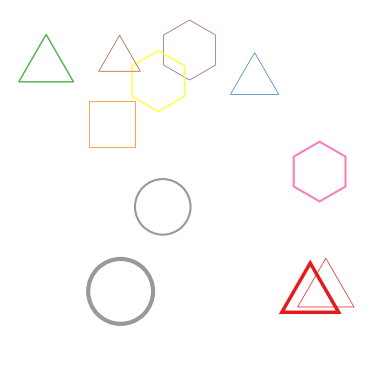[{"shape": "triangle", "thickness": 0.5, "radius": 0.42, "center": [0.846, 0.245]}, {"shape": "triangle", "thickness": 2.5, "radius": 0.43, "center": [0.806, 0.232]}, {"shape": "triangle", "thickness": 0.5, "radius": 0.36, "center": [0.661, 0.791]}, {"shape": "triangle", "thickness": 1, "radius": 0.41, "center": [0.12, 0.828]}, {"shape": "hexagon", "thickness": 0.5, "radius": 0.39, "center": [0.492, 0.87]}, {"shape": "square", "thickness": 0.5, "radius": 0.3, "center": [0.29, 0.678]}, {"shape": "hexagon", "thickness": 1, "radius": 0.39, "center": [0.411, 0.789]}, {"shape": "triangle", "thickness": 0.5, "radius": 0.31, "center": [0.311, 0.846]}, {"shape": "hexagon", "thickness": 1.5, "radius": 0.39, "center": [0.83, 0.554]}, {"shape": "circle", "thickness": 1.5, "radius": 0.36, "center": [0.423, 0.463]}, {"shape": "circle", "thickness": 3, "radius": 0.42, "center": [0.313, 0.243]}]